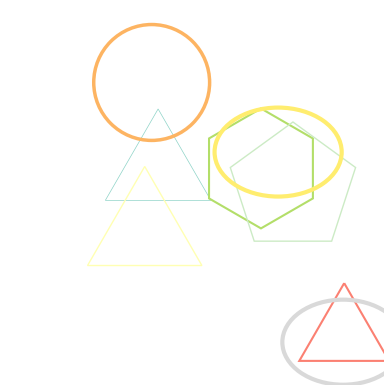[{"shape": "triangle", "thickness": 0.5, "radius": 0.79, "center": [0.411, 0.559]}, {"shape": "triangle", "thickness": 1, "radius": 0.86, "center": [0.376, 0.396]}, {"shape": "triangle", "thickness": 1.5, "radius": 0.67, "center": [0.894, 0.13]}, {"shape": "circle", "thickness": 2.5, "radius": 0.75, "center": [0.394, 0.786]}, {"shape": "hexagon", "thickness": 1.5, "radius": 0.78, "center": [0.678, 0.563]}, {"shape": "oval", "thickness": 3, "radius": 0.79, "center": [0.891, 0.111]}, {"shape": "pentagon", "thickness": 1, "radius": 0.86, "center": [0.761, 0.512]}, {"shape": "oval", "thickness": 3, "radius": 0.83, "center": [0.722, 0.605]}]